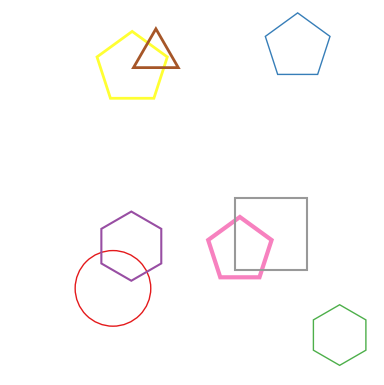[{"shape": "circle", "thickness": 1, "radius": 0.49, "center": [0.293, 0.251]}, {"shape": "pentagon", "thickness": 1, "radius": 0.44, "center": [0.773, 0.878]}, {"shape": "hexagon", "thickness": 1, "radius": 0.39, "center": [0.882, 0.13]}, {"shape": "hexagon", "thickness": 1.5, "radius": 0.45, "center": [0.341, 0.361]}, {"shape": "pentagon", "thickness": 2, "radius": 0.48, "center": [0.343, 0.822]}, {"shape": "triangle", "thickness": 2, "radius": 0.34, "center": [0.405, 0.858]}, {"shape": "pentagon", "thickness": 3, "radius": 0.43, "center": [0.623, 0.35]}, {"shape": "square", "thickness": 1.5, "radius": 0.47, "center": [0.705, 0.392]}]